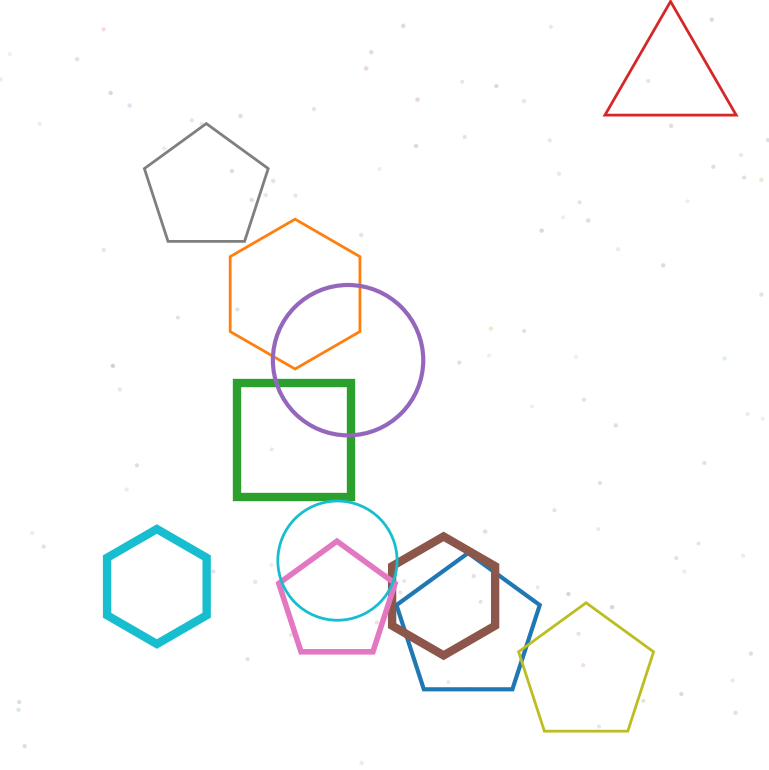[{"shape": "pentagon", "thickness": 1.5, "radius": 0.49, "center": [0.608, 0.184]}, {"shape": "hexagon", "thickness": 1, "radius": 0.49, "center": [0.383, 0.618]}, {"shape": "square", "thickness": 3, "radius": 0.37, "center": [0.381, 0.429]}, {"shape": "triangle", "thickness": 1, "radius": 0.49, "center": [0.871, 0.9]}, {"shape": "circle", "thickness": 1.5, "radius": 0.49, "center": [0.452, 0.532]}, {"shape": "hexagon", "thickness": 3, "radius": 0.39, "center": [0.576, 0.226]}, {"shape": "pentagon", "thickness": 2, "radius": 0.4, "center": [0.438, 0.218]}, {"shape": "pentagon", "thickness": 1, "radius": 0.42, "center": [0.268, 0.755]}, {"shape": "pentagon", "thickness": 1, "radius": 0.46, "center": [0.761, 0.125]}, {"shape": "hexagon", "thickness": 3, "radius": 0.37, "center": [0.204, 0.238]}, {"shape": "circle", "thickness": 1, "radius": 0.39, "center": [0.438, 0.272]}]